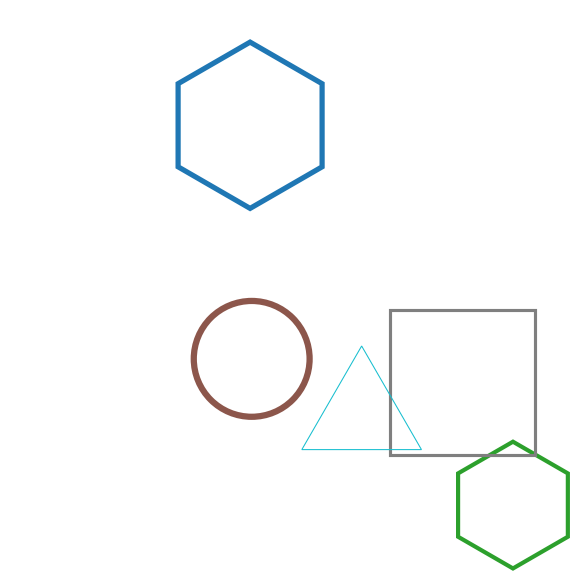[{"shape": "hexagon", "thickness": 2.5, "radius": 0.72, "center": [0.433, 0.782]}, {"shape": "hexagon", "thickness": 2, "radius": 0.55, "center": [0.888, 0.125]}, {"shape": "circle", "thickness": 3, "radius": 0.5, "center": [0.436, 0.378]}, {"shape": "square", "thickness": 1.5, "radius": 0.63, "center": [0.801, 0.337]}, {"shape": "triangle", "thickness": 0.5, "radius": 0.6, "center": [0.626, 0.28]}]